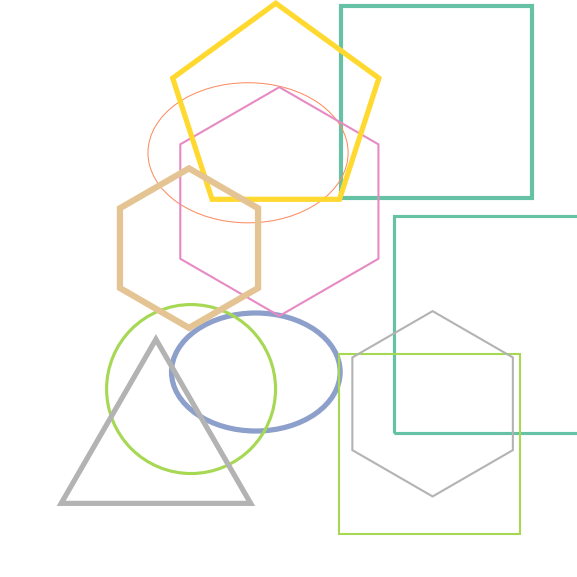[{"shape": "square", "thickness": 2, "radius": 0.83, "center": [0.756, 0.823]}, {"shape": "square", "thickness": 1.5, "radius": 0.94, "center": [0.869, 0.437]}, {"shape": "oval", "thickness": 0.5, "radius": 0.87, "center": [0.43, 0.735]}, {"shape": "oval", "thickness": 2.5, "radius": 0.73, "center": [0.443, 0.355]}, {"shape": "hexagon", "thickness": 1, "radius": 0.99, "center": [0.484, 0.65]}, {"shape": "circle", "thickness": 1.5, "radius": 0.73, "center": [0.331, 0.325]}, {"shape": "square", "thickness": 1, "radius": 0.78, "center": [0.744, 0.23]}, {"shape": "pentagon", "thickness": 2.5, "radius": 0.94, "center": [0.478, 0.806]}, {"shape": "hexagon", "thickness": 3, "radius": 0.69, "center": [0.327, 0.569]}, {"shape": "triangle", "thickness": 2.5, "radius": 0.95, "center": [0.27, 0.222]}, {"shape": "hexagon", "thickness": 1, "radius": 0.8, "center": [0.749, 0.3]}]